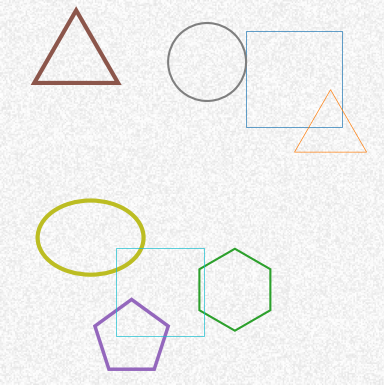[{"shape": "square", "thickness": 0.5, "radius": 0.62, "center": [0.764, 0.794]}, {"shape": "triangle", "thickness": 0.5, "radius": 0.54, "center": [0.859, 0.659]}, {"shape": "hexagon", "thickness": 1.5, "radius": 0.53, "center": [0.61, 0.247]}, {"shape": "pentagon", "thickness": 2.5, "radius": 0.5, "center": [0.342, 0.122]}, {"shape": "triangle", "thickness": 3, "radius": 0.63, "center": [0.198, 0.847]}, {"shape": "circle", "thickness": 1.5, "radius": 0.51, "center": [0.538, 0.839]}, {"shape": "oval", "thickness": 3, "radius": 0.69, "center": [0.235, 0.383]}, {"shape": "square", "thickness": 0.5, "radius": 0.57, "center": [0.415, 0.241]}]